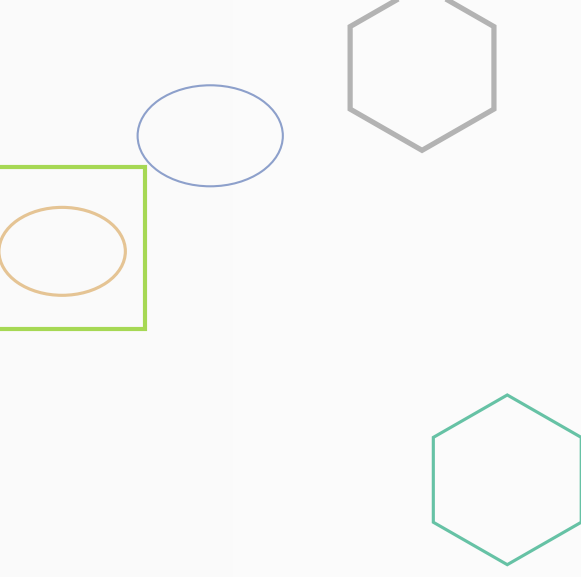[{"shape": "hexagon", "thickness": 1.5, "radius": 0.73, "center": [0.873, 0.168]}, {"shape": "oval", "thickness": 1, "radius": 0.62, "center": [0.362, 0.764]}, {"shape": "square", "thickness": 2, "radius": 0.7, "center": [0.109, 0.57]}, {"shape": "oval", "thickness": 1.5, "radius": 0.54, "center": [0.107, 0.564]}, {"shape": "hexagon", "thickness": 2.5, "radius": 0.71, "center": [0.726, 0.882]}]